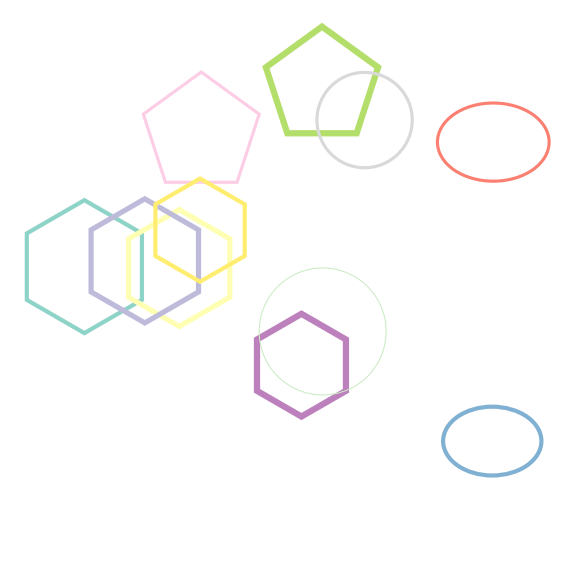[{"shape": "hexagon", "thickness": 2, "radius": 0.58, "center": [0.146, 0.537]}, {"shape": "hexagon", "thickness": 2.5, "radius": 0.51, "center": [0.31, 0.535]}, {"shape": "hexagon", "thickness": 2.5, "radius": 0.54, "center": [0.251, 0.547]}, {"shape": "oval", "thickness": 1.5, "radius": 0.48, "center": [0.854, 0.753]}, {"shape": "oval", "thickness": 2, "radius": 0.43, "center": [0.852, 0.235]}, {"shape": "pentagon", "thickness": 3, "radius": 0.51, "center": [0.558, 0.851]}, {"shape": "pentagon", "thickness": 1.5, "radius": 0.53, "center": [0.348, 0.769]}, {"shape": "circle", "thickness": 1.5, "radius": 0.41, "center": [0.631, 0.791]}, {"shape": "hexagon", "thickness": 3, "radius": 0.44, "center": [0.522, 0.367]}, {"shape": "circle", "thickness": 0.5, "radius": 0.55, "center": [0.559, 0.425]}, {"shape": "hexagon", "thickness": 2, "radius": 0.45, "center": [0.346, 0.601]}]